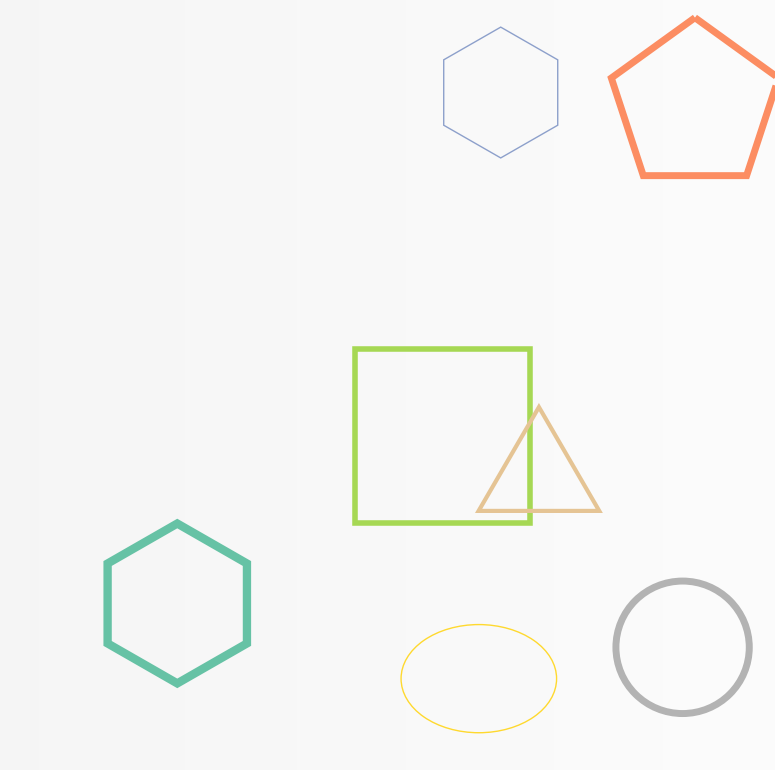[{"shape": "hexagon", "thickness": 3, "radius": 0.52, "center": [0.229, 0.216]}, {"shape": "pentagon", "thickness": 2.5, "radius": 0.57, "center": [0.897, 0.864]}, {"shape": "hexagon", "thickness": 0.5, "radius": 0.42, "center": [0.646, 0.88]}, {"shape": "square", "thickness": 2, "radius": 0.57, "center": [0.571, 0.434]}, {"shape": "oval", "thickness": 0.5, "radius": 0.5, "center": [0.618, 0.119]}, {"shape": "triangle", "thickness": 1.5, "radius": 0.45, "center": [0.695, 0.381]}, {"shape": "circle", "thickness": 2.5, "radius": 0.43, "center": [0.881, 0.159]}]